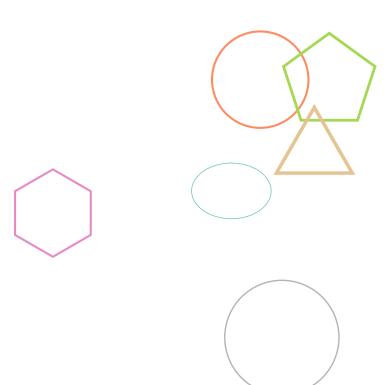[{"shape": "oval", "thickness": 0.5, "radius": 0.52, "center": [0.601, 0.504]}, {"shape": "circle", "thickness": 1.5, "radius": 0.63, "center": [0.676, 0.793]}, {"shape": "hexagon", "thickness": 1.5, "radius": 0.57, "center": [0.137, 0.447]}, {"shape": "pentagon", "thickness": 2, "radius": 0.62, "center": [0.855, 0.789]}, {"shape": "triangle", "thickness": 2.5, "radius": 0.57, "center": [0.816, 0.607]}, {"shape": "circle", "thickness": 1, "radius": 0.74, "center": [0.732, 0.124]}]